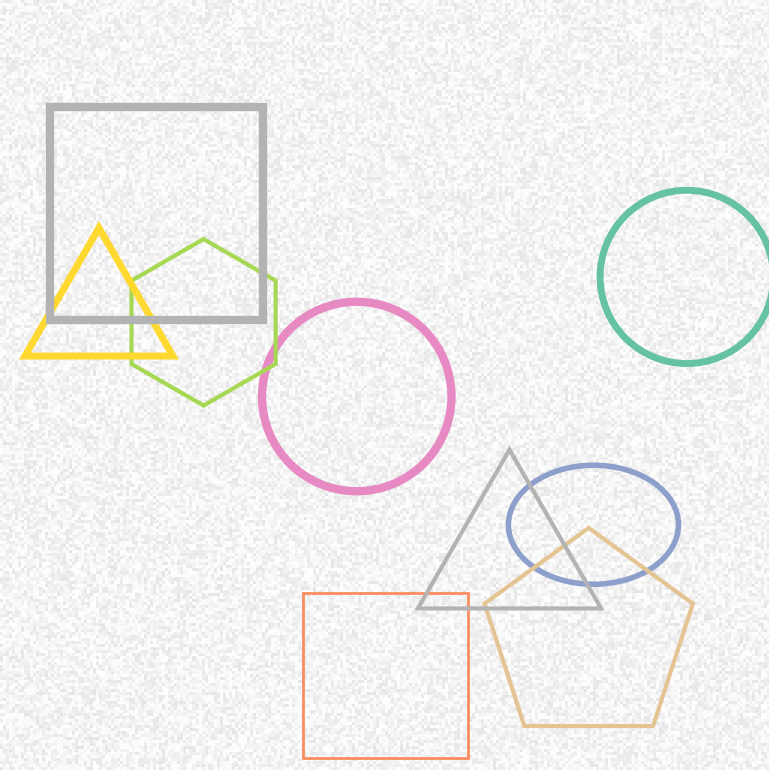[{"shape": "circle", "thickness": 2.5, "radius": 0.56, "center": [0.892, 0.64]}, {"shape": "square", "thickness": 1, "radius": 0.53, "center": [0.501, 0.123]}, {"shape": "oval", "thickness": 2, "radius": 0.55, "center": [0.771, 0.318]}, {"shape": "circle", "thickness": 3, "radius": 0.62, "center": [0.463, 0.485]}, {"shape": "hexagon", "thickness": 1.5, "radius": 0.54, "center": [0.264, 0.581]}, {"shape": "triangle", "thickness": 2.5, "radius": 0.55, "center": [0.128, 0.593]}, {"shape": "pentagon", "thickness": 1.5, "radius": 0.71, "center": [0.765, 0.172]}, {"shape": "square", "thickness": 3, "radius": 0.69, "center": [0.203, 0.723]}, {"shape": "triangle", "thickness": 1.5, "radius": 0.69, "center": [0.662, 0.279]}]